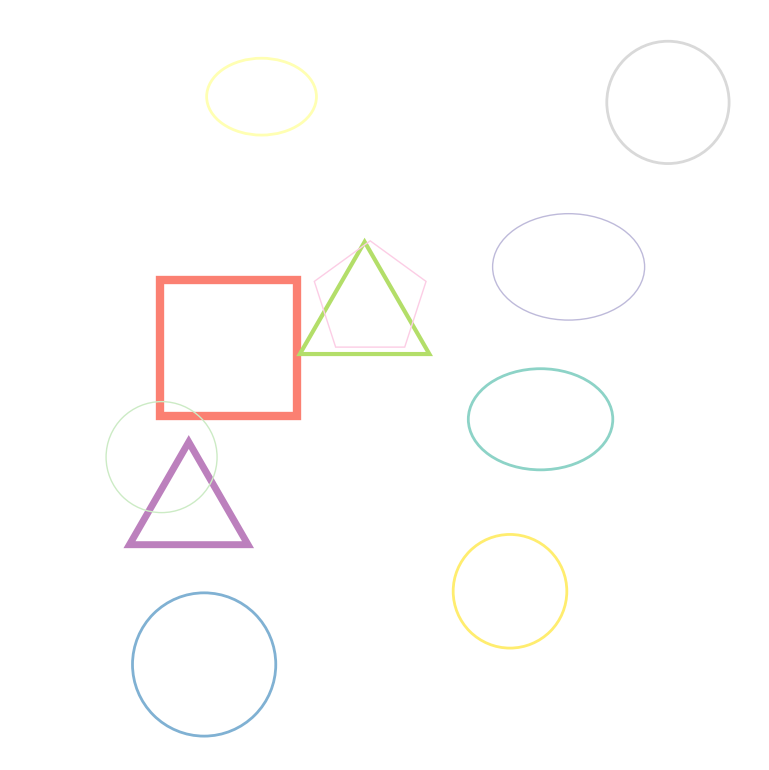[{"shape": "oval", "thickness": 1, "radius": 0.47, "center": [0.702, 0.455]}, {"shape": "oval", "thickness": 1, "radius": 0.36, "center": [0.34, 0.874]}, {"shape": "oval", "thickness": 0.5, "radius": 0.49, "center": [0.738, 0.653]}, {"shape": "square", "thickness": 3, "radius": 0.44, "center": [0.297, 0.548]}, {"shape": "circle", "thickness": 1, "radius": 0.47, "center": [0.265, 0.137]}, {"shape": "triangle", "thickness": 1.5, "radius": 0.49, "center": [0.474, 0.589]}, {"shape": "pentagon", "thickness": 0.5, "radius": 0.38, "center": [0.481, 0.611]}, {"shape": "circle", "thickness": 1, "radius": 0.4, "center": [0.867, 0.867]}, {"shape": "triangle", "thickness": 2.5, "radius": 0.44, "center": [0.245, 0.337]}, {"shape": "circle", "thickness": 0.5, "radius": 0.36, "center": [0.21, 0.406]}, {"shape": "circle", "thickness": 1, "radius": 0.37, "center": [0.662, 0.232]}]